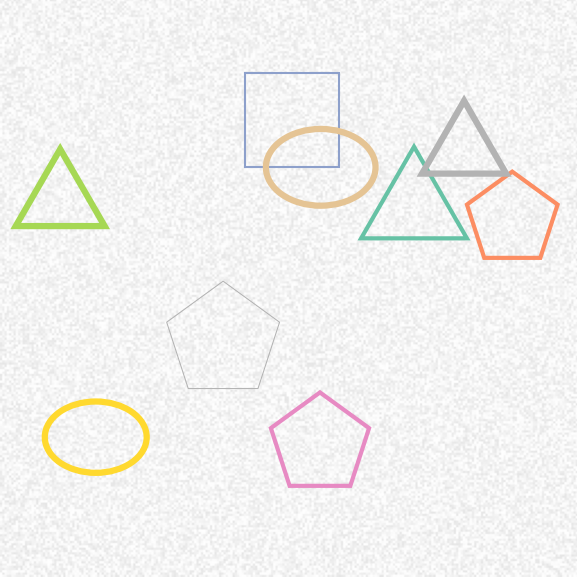[{"shape": "triangle", "thickness": 2, "radius": 0.53, "center": [0.717, 0.639]}, {"shape": "pentagon", "thickness": 2, "radius": 0.41, "center": [0.887, 0.619]}, {"shape": "square", "thickness": 1, "radius": 0.4, "center": [0.505, 0.791]}, {"shape": "pentagon", "thickness": 2, "radius": 0.45, "center": [0.554, 0.23]}, {"shape": "triangle", "thickness": 3, "radius": 0.44, "center": [0.104, 0.652]}, {"shape": "oval", "thickness": 3, "radius": 0.44, "center": [0.166, 0.242]}, {"shape": "oval", "thickness": 3, "radius": 0.47, "center": [0.555, 0.709]}, {"shape": "triangle", "thickness": 3, "radius": 0.42, "center": [0.804, 0.741]}, {"shape": "pentagon", "thickness": 0.5, "radius": 0.51, "center": [0.386, 0.409]}]